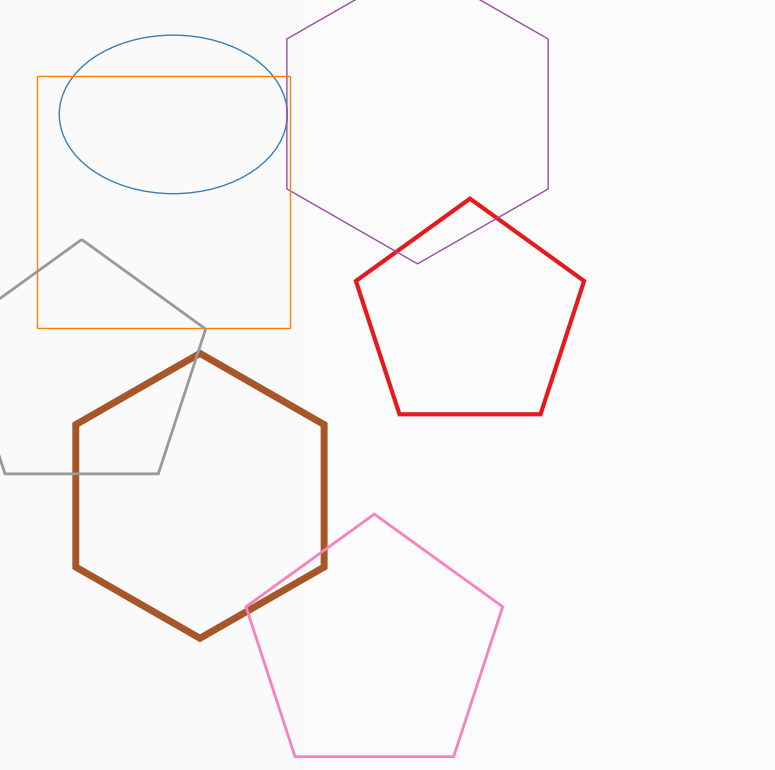[{"shape": "pentagon", "thickness": 1.5, "radius": 0.77, "center": [0.606, 0.587]}, {"shape": "oval", "thickness": 0.5, "radius": 0.74, "center": [0.224, 0.851]}, {"shape": "hexagon", "thickness": 0.5, "radius": 0.97, "center": [0.539, 0.852]}, {"shape": "square", "thickness": 0.5, "radius": 0.82, "center": [0.211, 0.737]}, {"shape": "hexagon", "thickness": 2.5, "radius": 0.92, "center": [0.258, 0.356]}, {"shape": "pentagon", "thickness": 1, "radius": 0.87, "center": [0.483, 0.158]}, {"shape": "pentagon", "thickness": 1, "radius": 0.84, "center": [0.105, 0.521]}]